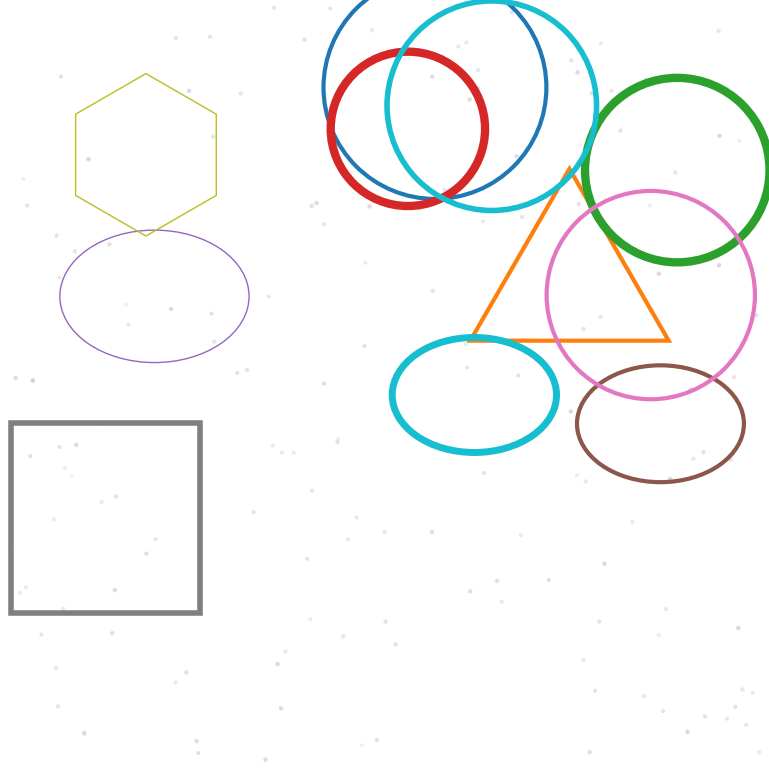[{"shape": "circle", "thickness": 1.5, "radius": 0.72, "center": [0.565, 0.886]}, {"shape": "triangle", "thickness": 1.5, "radius": 0.74, "center": [0.74, 0.632]}, {"shape": "circle", "thickness": 3, "radius": 0.6, "center": [0.88, 0.779]}, {"shape": "circle", "thickness": 3, "radius": 0.5, "center": [0.53, 0.833]}, {"shape": "oval", "thickness": 0.5, "radius": 0.61, "center": [0.201, 0.615]}, {"shape": "oval", "thickness": 1.5, "radius": 0.54, "center": [0.858, 0.45]}, {"shape": "circle", "thickness": 1.5, "radius": 0.68, "center": [0.845, 0.617]}, {"shape": "square", "thickness": 2, "radius": 0.61, "center": [0.137, 0.327]}, {"shape": "hexagon", "thickness": 0.5, "radius": 0.53, "center": [0.19, 0.799]}, {"shape": "oval", "thickness": 2.5, "radius": 0.53, "center": [0.616, 0.487]}, {"shape": "circle", "thickness": 2, "radius": 0.68, "center": [0.639, 0.863]}]